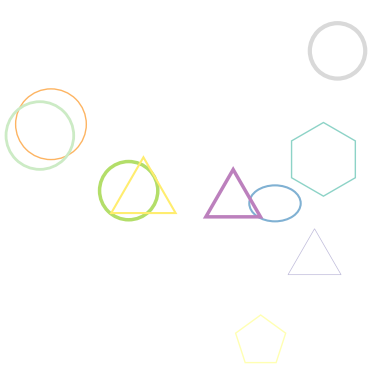[{"shape": "hexagon", "thickness": 1, "radius": 0.48, "center": [0.84, 0.586]}, {"shape": "pentagon", "thickness": 1, "radius": 0.34, "center": [0.677, 0.113]}, {"shape": "triangle", "thickness": 0.5, "radius": 0.4, "center": [0.817, 0.326]}, {"shape": "oval", "thickness": 1.5, "radius": 0.33, "center": [0.714, 0.472]}, {"shape": "circle", "thickness": 1, "radius": 0.46, "center": [0.132, 0.677]}, {"shape": "circle", "thickness": 2.5, "radius": 0.38, "center": [0.334, 0.505]}, {"shape": "circle", "thickness": 3, "radius": 0.36, "center": [0.877, 0.868]}, {"shape": "triangle", "thickness": 2.5, "radius": 0.41, "center": [0.606, 0.478]}, {"shape": "circle", "thickness": 2, "radius": 0.44, "center": [0.104, 0.648]}, {"shape": "triangle", "thickness": 1.5, "radius": 0.48, "center": [0.373, 0.495]}]